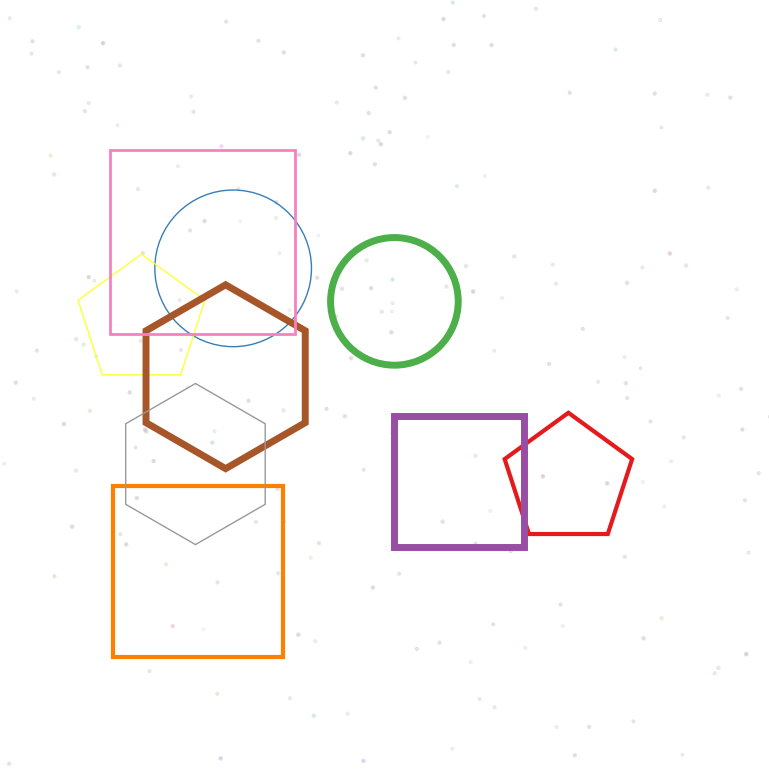[{"shape": "pentagon", "thickness": 1.5, "radius": 0.44, "center": [0.738, 0.377]}, {"shape": "circle", "thickness": 0.5, "radius": 0.51, "center": [0.303, 0.651]}, {"shape": "circle", "thickness": 2.5, "radius": 0.41, "center": [0.512, 0.609]}, {"shape": "square", "thickness": 2.5, "radius": 0.42, "center": [0.596, 0.375]}, {"shape": "square", "thickness": 1.5, "radius": 0.55, "center": [0.257, 0.258]}, {"shape": "pentagon", "thickness": 0.5, "radius": 0.43, "center": [0.184, 0.583]}, {"shape": "hexagon", "thickness": 2.5, "radius": 0.6, "center": [0.293, 0.511]}, {"shape": "square", "thickness": 1, "radius": 0.6, "center": [0.263, 0.686]}, {"shape": "hexagon", "thickness": 0.5, "radius": 0.52, "center": [0.254, 0.397]}]